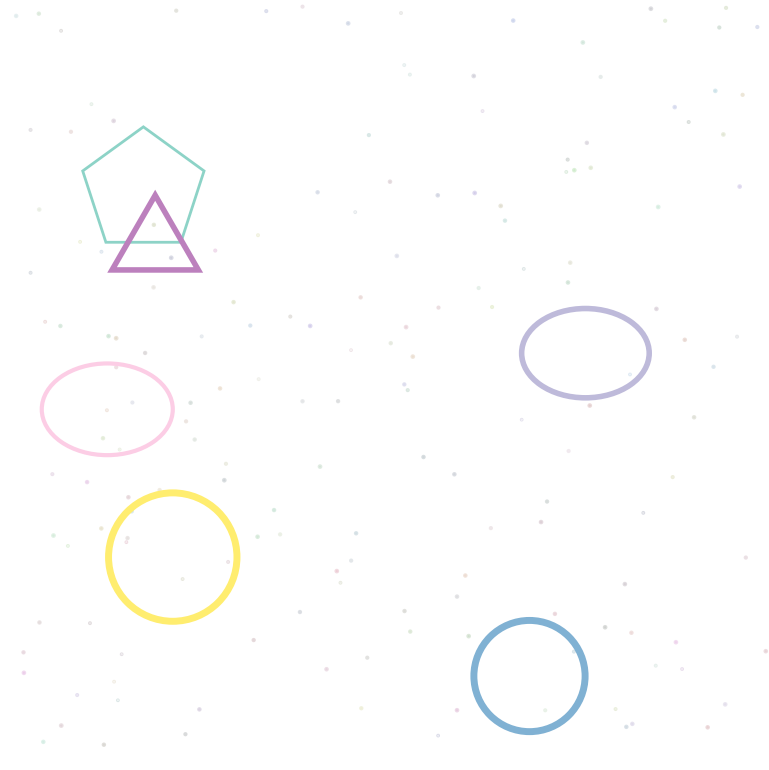[{"shape": "pentagon", "thickness": 1, "radius": 0.41, "center": [0.186, 0.752]}, {"shape": "oval", "thickness": 2, "radius": 0.41, "center": [0.76, 0.541]}, {"shape": "circle", "thickness": 2.5, "radius": 0.36, "center": [0.688, 0.122]}, {"shape": "oval", "thickness": 1.5, "radius": 0.43, "center": [0.139, 0.468]}, {"shape": "triangle", "thickness": 2, "radius": 0.32, "center": [0.202, 0.682]}, {"shape": "circle", "thickness": 2.5, "radius": 0.42, "center": [0.224, 0.277]}]